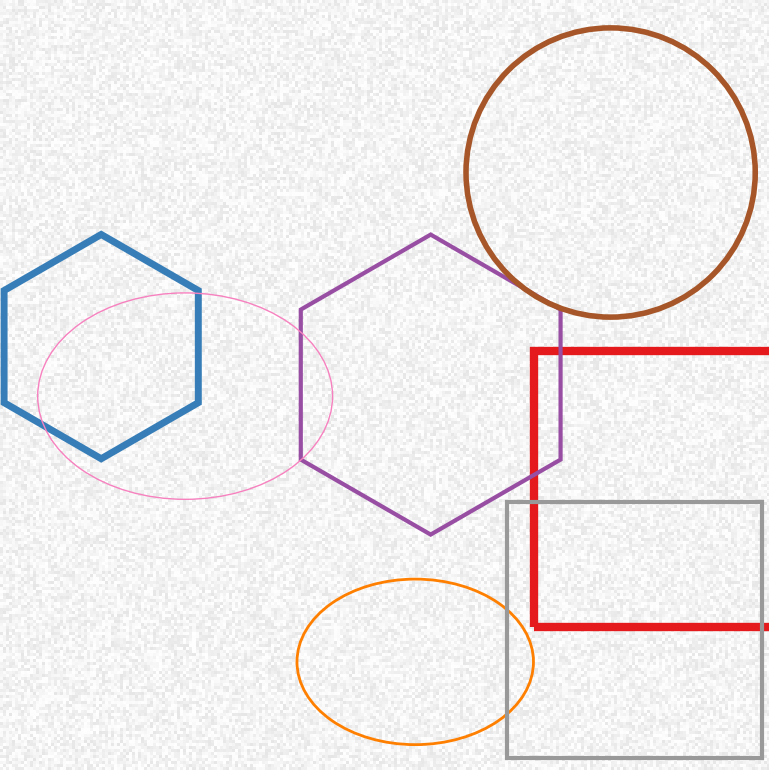[{"shape": "square", "thickness": 3, "radius": 0.9, "center": [0.873, 0.365]}, {"shape": "hexagon", "thickness": 2.5, "radius": 0.73, "center": [0.131, 0.55]}, {"shape": "hexagon", "thickness": 1.5, "radius": 0.97, "center": [0.559, 0.501]}, {"shape": "oval", "thickness": 1, "radius": 0.77, "center": [0.539, 0.14]}, {"shape": "circle", "thickness": 2, "radius": 0.94, "center": [0.793, 0.776]}, {"shape": "oval", "thickness": 0.5, "radius": 0.96, "center": [0.24, 0.486]}, {"shape": "square", "thickness": 1.5, "radius": 0.83, "center": [0.824, 0.182]}]